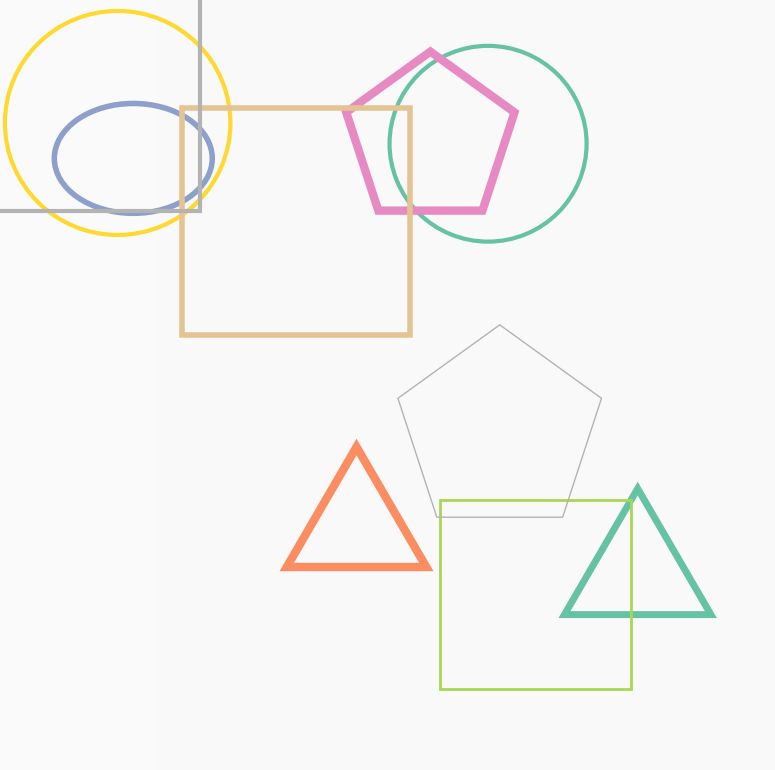[{"shape": "triangle", "thickness": 2.5, "radius": 0.55, "center": [0.823, 0.256]}, {"shape": "circle", "thickness": 1.5, "radius": 0.64, "center": [0.63, 0.813]}, {"shape": "triangle", "thickness": 3, "radius": 0.52, "center": [0.46, 0.316]}, {"shape": "oval", "thickness": 2, "radius": 0.51, "center": [0.172, 0.794]}, {"shape": "pentagon", "thickness": 3, "radius": 0.57, "center": [0.555, 0.819]}, {"shape": "square", "thickness": 1, "radius": 0.61, "center": [0.691, 0.228]}, {"shape": "circle", "thickness": 1.5, "radius": 0.73, "center": [0.152, 0.84]}, {"shape": "square", "thickness": 2, "radius": 0.74, "center": [0.382, 0.712]}, {"shape": "pentagon", "thickness": 0.5, "radius": 0.69, "center": [0.645, 0.44]}, {"shape": "square", "thickness": 1.5, "radius": 0.7, "center": [0.118, 0.866]}]